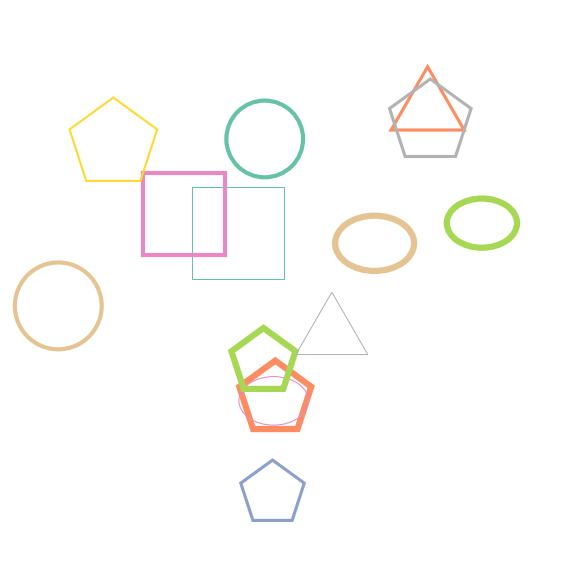[{"shape": "circle", "thickness": 2, "radius": 0.33, "center": [0.458, 0.759]}, {"shape": "square", "thickness": 0.5, "radius": 0.4, "center": [0.412, 0.596]}, {"shape": "triangle", "thickness": 1.5, "radius": 0.37, "center": [0.74, 0.811]}, {"shape": "pentagon", "thickness": 3, "radius": 0.33, "center": [0.477, 0.309]}, {"shape": "pentagon", "thickness": 1.5, "radius": 0.29, "center": [0.472, 0.145]}, {"shape": "oval", "thickness": 0.5, "radius": 0.3, "center": [0.474, 0.305]}, {"shape": "square", "thickness": 2, "radius": 0.35, "center": [0.319, 0.628]}, {"shape": "pentagon", "thickness": 3, "radius": 0.29, "center": [0.456, 0.373]}, {"shape": "oval", "thickness": 3, "radius": 0.3, "center": [0.834, 0.613]}, {"shape": "pentagon", "thickness": 1, "radius": 0.4, "center": [0.196, 0.75]}, {"shape": "circle", "thickness": 2, "radius": 0.38, "center": [0.101, 0.469]}, {"shape": "oval", "thickness": 3, "radius": 0.34, "center": [0.649, 0.578]}, {"shape": "triangle", "thickness": 0.5, "radius": 0.36, "center": [0.575, 0.421]}, {"shape": "pentagon", "thickness": 1.5, "radius": 0.37, "center": [0.745, 0.788]}]